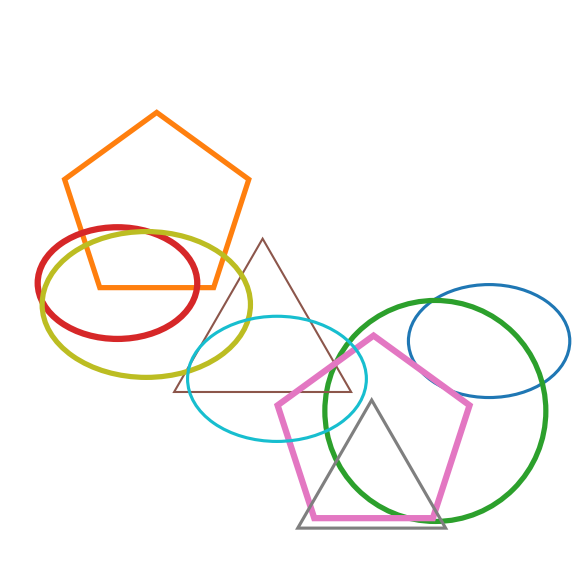[{"shape": "oval", "thickness": 1.5, "radius": 0.7, "center": [0.847, 0.409]}, {"shape": "pentagon", "thickness": 2.5, "radius": 0.84, "center": [0.271, 0.637]}, {"shape": "circle", "thickness": 2.5, "radius": 0.96, "center": [0.754, 0.288]}, {"shape": "oval", "thickness": 3, "radius": 0.69, "center": [0.203, 0.509]}, {"shape": "triangle", "thickness": 1, "radius": 0.88, "center": [0.455, 0.409]}, {"shape": "pentagon", "thickness": 3, "radius": 0.87, "center": [0.647, 0.243]}, {"shape": "triangle", "thickness": 1.5, "radius": 0.74, "center": [0.644, 0.159]}, {"shape": "oval", "thickness": 2.5, "radius": 0.9, "center": [0.253, 0.472]}, {"shape": "oval", "thickness": 1.5, "radius": 0.77, "center": [0.48, 0.343]}]